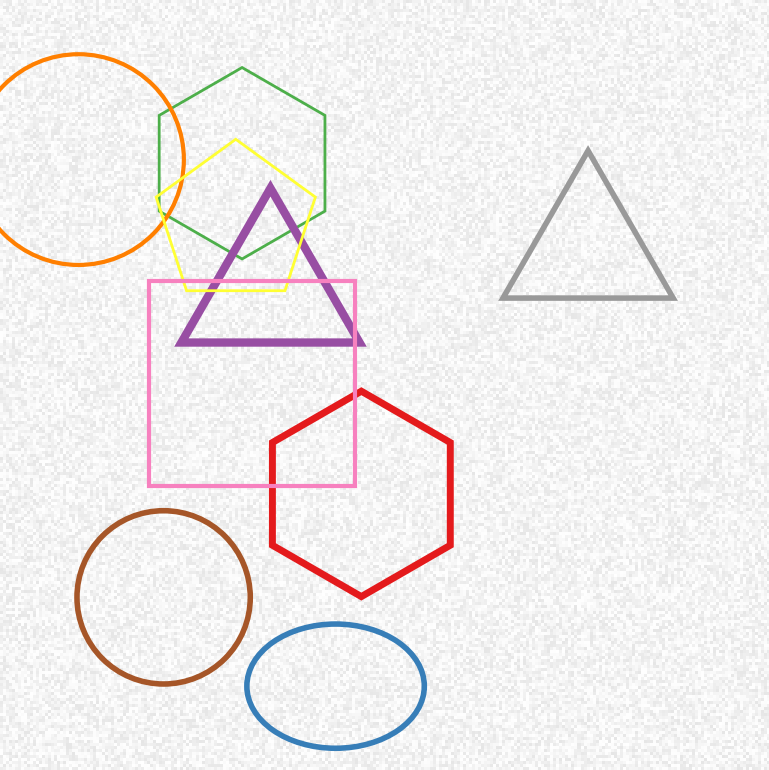[{"shape": "hexagon", "thickness": 2.5, "radius": 0.67, "center": [0.469, 0.359]}, {"shape": "oval", "thickness": 2, "radius": 0.58, "center": [0.436, 0.109]}, {"shape": "hexagon", "thickness": 1, "radius": 0.62, "center": [0.314, 0.788]}, {"shape": "triangle", "thickness": 3, "radius": 0.67, "center": [0.351, 0.622]}, {"shape": "circle", "thickness": 1.5, "radius": 0.68, "center": [0.102, 0.793]}, {"shape": "pentagon", "thickness": 1, "radius": 0.54, "center": [0.306, 0.71]}, {"shape": "circle", "thickness": 2, "radius": 0.56, "center": [0.212, 0.224]}, {"shape": "square", "thickness": 1.5, "radius": 0.67, "center": [0.327, 0.502]}, {"shape": "triangle", "thickness": 2, "radius": 0.64, "center": [0.764, 0.677]}]